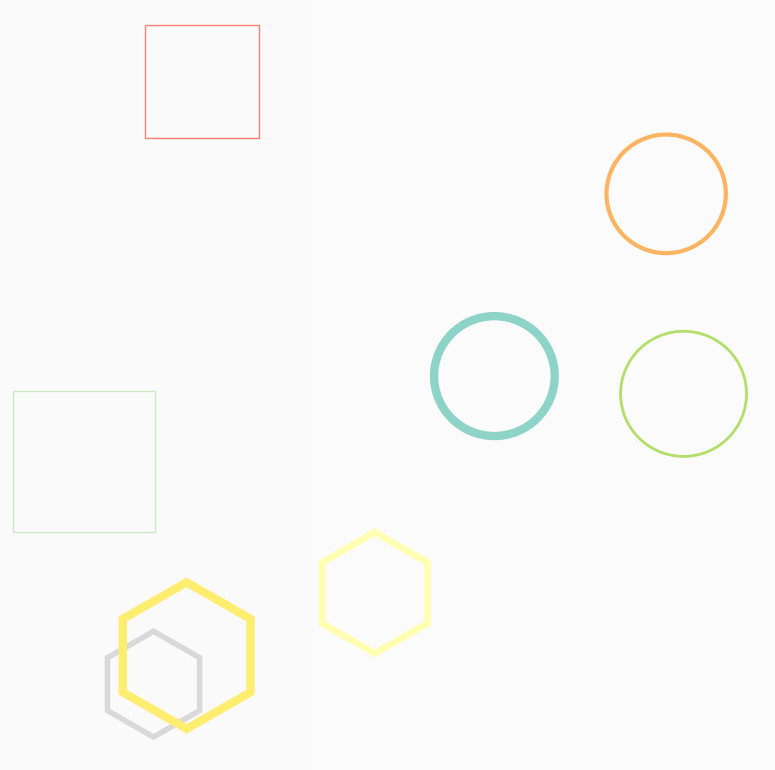[{"shape": "circle", "thickness": 3, "radius": 0.39, "center": [0.638, 0.512]}, {"shape": "hexagon", "thickness": 2.5, "radius": 0.39, "center": [0.484, 0.23]}, {"shape": "square", "thickness": 0.5, "radius": 0.37, "center": [0.261, 0.894]}, {"shape": "circle", "thickness": 1.5, "radius": 0.39, "center": [0.86, 0.748]}, {"shape": "circle", "thickness": 1, "radius": 0.41, "center": [0.882, 0.489]}, {"shape": "hexagon", "thickness": 2, "radius": 0.34, "center": [0.198, 0.112]}, {"shape": "square", "thickness": 0.5, "radius": 0.46, "center": [0.108, 0.401]}, {"shape": "hexagon", "thickness": 3, "radius": 0.48, "center": [0.241, 0.149]}]